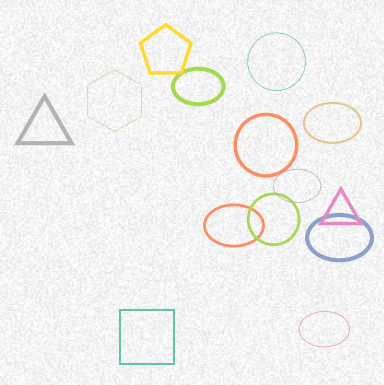[{"shape": "square", "thickness": 1.5, "radius": 0.35, "center": [0.382, 0.125]}, {"shape": "circle", "thickness": 0.5, "radius": 0.37, "center": [0.718, 0.84]}, {"shape": "oval", "thickness": 2, "radius": 0.38, "center": [0.608, 0.414]}, {"shape": "circle", "thickness": 2.5, "radius": 0.4, "center": [0.691, 0.623]}, {"shape": "oval", "thickness": 3, "radius": 0.42, "center": [0.882, 0.383]}, {"shape": "triangle", "thickness": 2.5, "radius": 0.3, "center": [0.885, 0.449]}, {"shape": "oval", "thickness": 0.5, "radius": 0.33, "center": [0.842, 0.145]}, {"shape": "oval", "thickness": 3, "radius": 0.33, "center": [0.515, 0.775]}, {"shape": "circle", "thickness": 2, "radius": 0.33, "center": [0.711, 0.43]}, {"shape": "pentagon", "thickness": 2.5, "radius": 0.35, "center": [0.431, 0.867]}, {"shape": "hexagon", "thickness": 0.5, "radius": 0.4, "center": [0.298, 0.739]}, {"shape": "oval", "thickness": 1.5, "radius": 0.37, "center": [0.864, 0.681]}, {"shape": "triangle", "thickness": 3, "radius": 0.41, "center": [0.116, 0.669]}, {"shape": "oval", "thickness": 0.5, "radius": 0.31, "center": [0.772, 0.517]}]